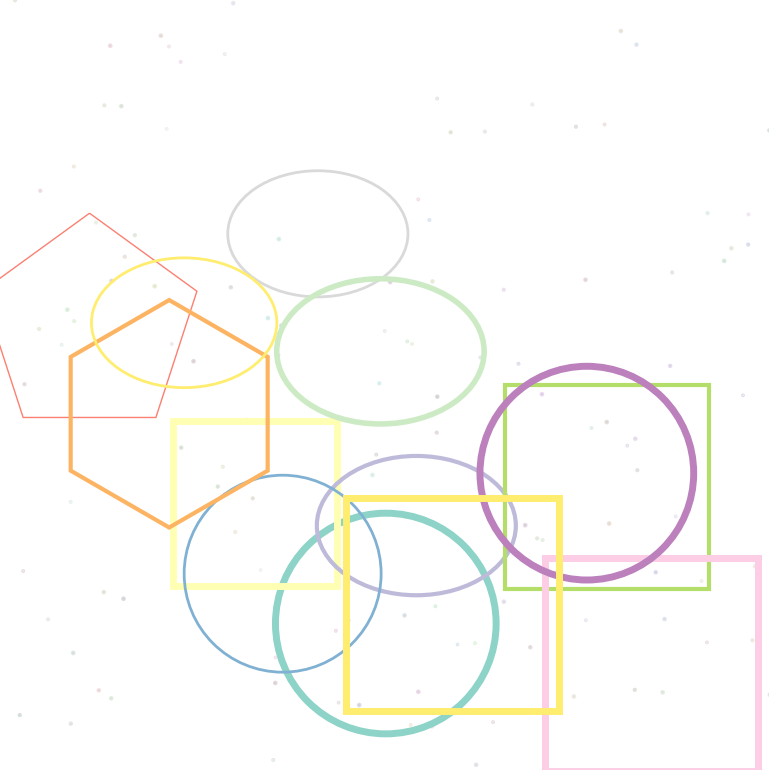[{"shape": "circle", "thickness": 2.5, "radius": 0.72, "center": [0.501, 0.19]}, {"shape": "square", "thickness": 2.5, "radius": 0.53, "center": [0.331, 0.346]}, {"shape": "oval", "thickness": 1.5, "radius": 0.65, "center": [0.541, 0.317]}, {"shape": "pentagon", "thickness": 0.5, "radius": 0.73, "center": [0.116, 0.576]}, {"shape": "circle", "thickness": 1, "radius": 0.64, "center": [0.367, 0.255]}, {"shape": "hexagon", "thickness": 1.5, "radius": 0.74, "center": [0.22, 0.463]}, {"shape": "square", "thickness": 1.5, "radius": 0.66, "center": [0.788, 0.368]}, {"shape": "square", "thickness": 2.5, "radius": 0.69, "center": [0.846, 0.138]}, {"shape": "oval", "thickness": 1, "radius": 0.59, "center": [0.413, 0.696]}, {"shape": "circle", "thickness": 2.5, "radius": 0.69, "center": [0.762, 0.386]}, {"shape": "oval", "thickness": 2, "radius": 0.67, "center": [0.494, 0.544]}, {"shape": "square", "thickness": 2.5, "radius": 0.69, "center": [0.588, 0.215]}, {"shape": "oval", "thickness": 1, "radius": 0.6, "center": [0.239, 0.581]}]